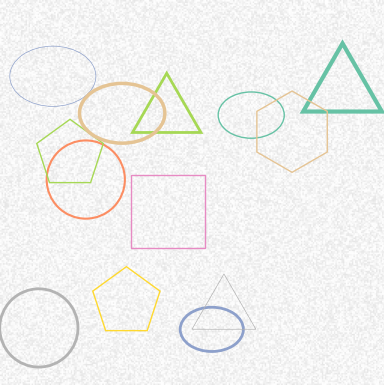[{"shape": "triangle", "thickness": 3, "radius": 0.59, "center": [0.89, 0.769]}, {"shape": "oval", "thickness": 1, "radius": 0.43, "center": [0.652, 0.701]}, {"shape": "circle", "thickness": 1.5, "radius": 0.51, "center": [0.223, 0.534]}, {"shape": "oval", "thickness": 2, "radius": 0.41, "center": [0.55, 0.145]}, {"shape": "oval", "thickness": 0.5, "radius": 0.56, "center": [0.137, 0.802]}, {"shape": "square", "thickness": 1, "radius": 0.47, "center": [0.436, 0.451]}, {"shape": "triangle", "thickness": 2, "radius": 0.51, "center": [0.433, 0.707]}, {"shape": "pentagon", "thickness": 1, "radius": 0.45, "center": [0.182, 0.599]}, {"shape": "pentagon", "thickness": 1, "radius": 0.46, "center": [0.328, 0.216]}, {"shape": "oval", "thickness": 2.5, "radius": 0.55, "center": [0.317, 0.706]}, {"shape": "hexagon", "thickness": 1, "radius": 0.53, "center": [0.759, 0.658]}, {"shape": "triangle", "thickness": 0.5, "radius": 0.48, "center": [0.582, 0.193]}, {"shape": "circle", "thickness": 2, "radius": 0.51, "center": [0.101, 0.148]}]